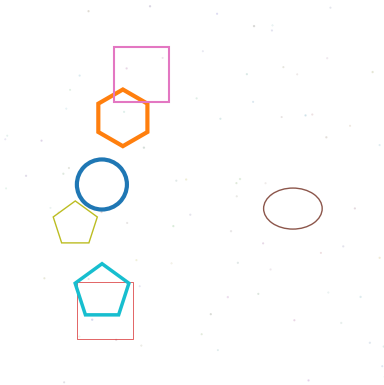[{"shape": "circle", "thickness": 3, "radius": 0.33, "center": [0.265, 0.521]}, {"shape": "hexagon", "thickness": 3, "radius": 0.37, "center": [0.319, 0.694]}, {"shape": "square", "thickness": 0.5, "radius": 0.37, "center": [0.273, 0.193]}, {"shape": "oval", "thickness": 1, "radius": 0.38, "center": [0.761, 0.458]}, {"shape": "square", "thickness": 1.5, "radius": 0.36, "center": [0.367, 0.806]}, {"shape": "pentagon", "thickness": 1, "radius": 0.3, "center": [0.196, 0.418]}, {"shape": "pentagon", "thickness": 2.5, "radius": 0.37, "center": [0.265, 0.242]}]